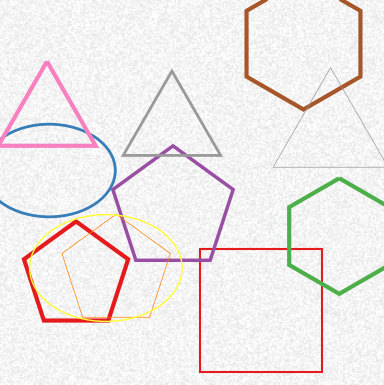[{"shape": "pentagon", "thickness": 3, "radius": 0.71, "center": [0.198, 0.283]}, {"shape": "square", "thickness": 1.5, "radius": 0.79, "center": [0.679, 0.193]}, {"shape": "oval", "thickness": 2, "radius": 0.86, "center": [0.128, 0.557]}, {"shape": "hexagon", "thickness": 3, "radius": 0.75, "center": [0.881, 0.387]}, {"shape": "pentagon", "thickness": 2.5, "radius": 0.82, "center": [0.449, 0.457]}, {"shape": "pentagon", "thickness": 0.5, "radius": 0.74, "center": [0.302, 0.296]}, {"shape": "oval", "thickness": 1, "radius": 0.99, "center": [0.275, 0.304]}, {"shape": "hexagon", "thickness": 3, "radius": 0.85, "center": [0.788, 0.886]}, {"shape": "triangle", "thickness": 3, "radius": 0.73, "center": [0.122, 0.694]}, {"shape": "triangle", "thickness": 2, "radius": 0.73, "center": [0.447, 0.669]}, {"shape": "triangle", "thickness": 0.5, "radius": 0.86, "center": [0.859, 0.652]}]